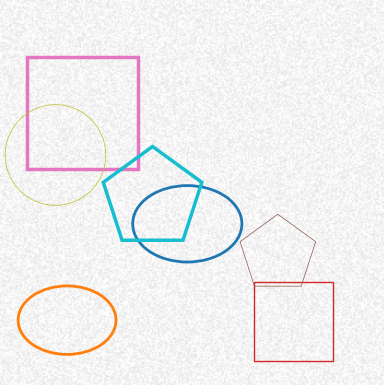[{"shape": "oval", "thickness": 2, "radius": 0.71, "center": [0.486, 0.419]}, {"shape": "oval", "thickness": 2, "radius": 0.64, "center": [0.174, 0.168]}, {"shape": "square", "thickness": 1, "radius": 0.52, "center": [0.763, 0.165]}, {"shape": "pentagon", "thickness": 0.5, "radius": 0.52, "center": [0.722, 0.34]}, {"shape": "square", "thickness": 2.5, "radius": 0.72, "center": [0.214, 0.707]}, {"shape": "circle", "thickness": 0.5, "radius": 0.65, "center": [0.144, 0.597]}, {"shape": "pentagon", "thickness": 2.5, "radius": 0.67, "center": [0.396, 0.485]}]